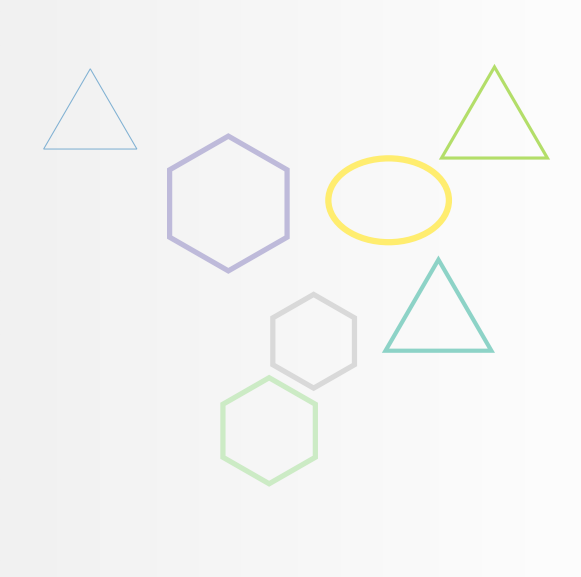[{"shape": "triangle", "thickness": 2, "radius": 0.53, "center": [0.754, 0.444]}, {"shape": "hexagon", "thickness": 2.5, "radius": 0.58, "center": [0.393, 0.647]}, {"shape": "triangle", "thickness": 0.5, "radius": 0.46, "center": [0.155, 0.787]}, {"shape": "triangle", "thickness": 1.5, "radius": 0.53, "center": [0.851, 0.778]}, {"shape": "hexagon", "thickness": 2.5, "radius": 0.41, "center": [0.54, 0.408]}, {"shape": "hexagon", "thickness": 2.5, "radius": 0.46, "center": [0.463, 0.253]}, {"shape": "oval", "thickness": 3, "radius": 0.52, "center": [0.669, 0.652]}]